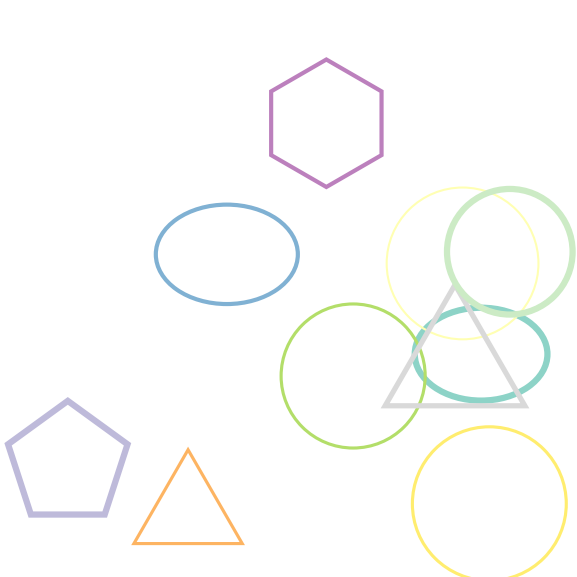[{"shape": "oval", "thickness": 3, "radius": 0.57, "center": [0.833, 0.386]}, {"shape": "circle", "thickness": 1, "radius": 0.66, "center": [0.801, 0.543]}, {"shape": "pentagon", "thickness": 3, "radius": 0.54, "center": [0.117, 0.196]}, {"shape": "oval", "thickness": 2, "radius": 0.61, "center": [0.393, 0.559]}, {"shape": "triangle", "thickness": 1.5, "radius": 0.54, "center": [0.326, 0.112]}, {"shape": "circle", "thickness": 1.5, "radius": 0.62, "center": [0.612, 0.348]}, {"shape": "triangle", "thickness": 2.5, "radius": 0.7, "center": [0.788, 0.366]}, {"shape": "hexagon", "thickness": 2, "radius": 0.55, "center": [0.565, 0.786]}, {"shape": "circle", "thickness": 3, "radius": 0.54, "center": [0.883, 0.563]}, {"shape": "circle", "thickness": 1.5, "radius": 0.67, "center": [0.847, 0.127]}]